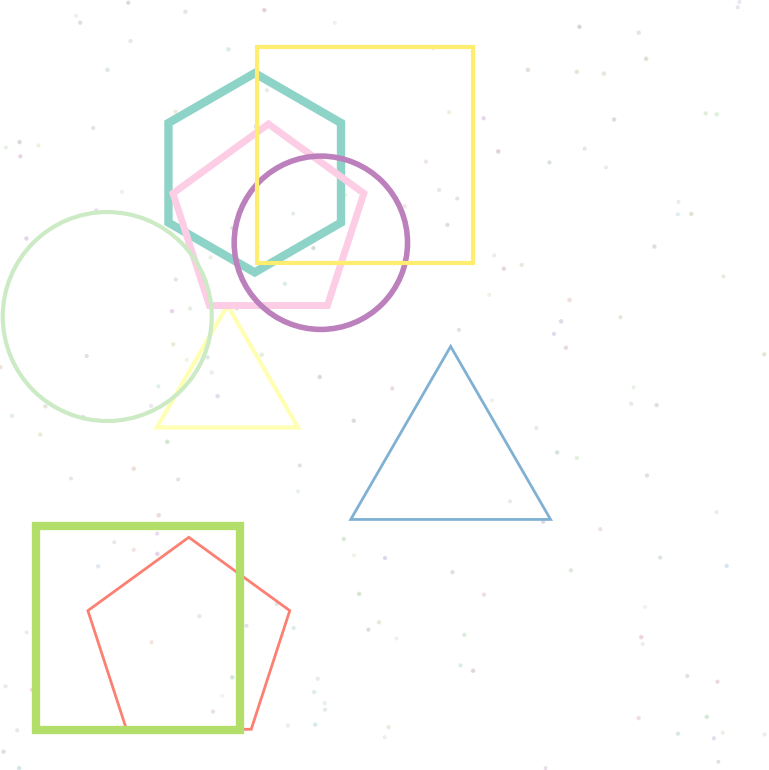[{"shape": "hexagon", "thickness": 3, "radius": 0.65, "center": [0.331, 0.776]}, {"shape": "triangle", "thickness": 1.5, "radius": 0.53, "center": [0.295, 0.498]}, {"shape": "pentagon", "thickness": 1, "radius": 0.69, "center": [0.245, 0.164]}, {"shape": "triangle", "thickness": 1, "radius": 0.75, "center": [0.585, 0.4]}, {"shape": "square", "thickness": 3, "radius": 0.66, "center": [0.179, 0.185]}, {"shape": "pentagon", "thickness": 2.5, "radius": 0.65, "center": [0.349, 0.709]}, {"shape": "circle", "thickness": 2, "radius": 0.56, "center": [0.417, 0.685]}, {"shape": "circle", "thickness": 1.5, "radius": 0.68, "center": [0.139, 0.589]}, {"shape": "square", "thickness": 1.5, "radius": 0.7, "center": [0.474, 0.799]}]